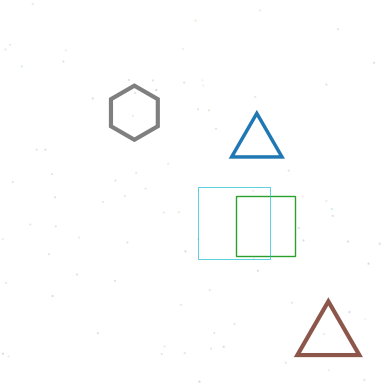[{"shape": "triangle", "thickness": 2.5, "radius": 0.38, "center": [0.667, 0.63]}, {"shape": "square", "thickness": 1, "radius": 0.38, "center": [0.69, 0.413]}, {"shape": "triangle", "thickness": 3, "radius": 0.46, "center": [0.853, 0.124]}, {"shape": "hexagon", "thickness": 3, "radius": 0.35, "center": [0.349, 0.707]}, {"shape": "square", "thickness": 0.5, "radius": 0.47, "center": [0.608, 0.422]}]